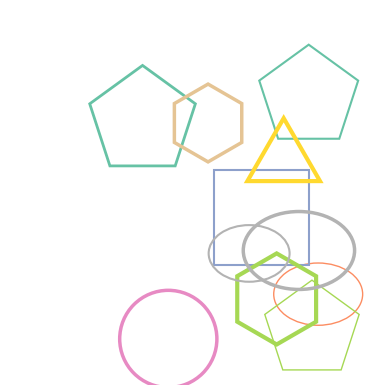[{"shape": "pentagon", "thickness": 2, "radius": 0.72, "center": [0.37, 0.686]}, {"shape": "pentagon", "thickness": 1.5, "radius": 0.68, "center": [0.802, 0.749]}, {"shape": "oval", "thickness": 1, "radius": 0.58, "center": [0.826, 0.236]}, {"shape": "square", "thickness": 1.5, "radius": 0.61, "center": [0.68, 0.435]}, {"shape": "circle", "thickness": 2.5, "radius": 0.63, "center": [0.437, 0.12]}, {"shape": "pentagon", "thickness": 1, "radius": 0.64, "center": [0.81, 0.143]}, {"shape": "hexagon", "thickness": 3, "radius": 0.59, "center": [0.719, 0.224]}, {"shape": "triangle", "thickness": 3, "radius": 0.54, "center": [0.737, 0.584]}, {"shape": "hexagon", "thickness": 2.5, "radius": 0.51, "center": [0.54, 0.681]}, {"shape": "oval", "thickness": 1.5, "radius": 0.53, "center": [0.647, 0.342]}, {"shape": "oval", "thickness": 2.5, "radius": 0.72, "center": [0.776, 0.349]}]